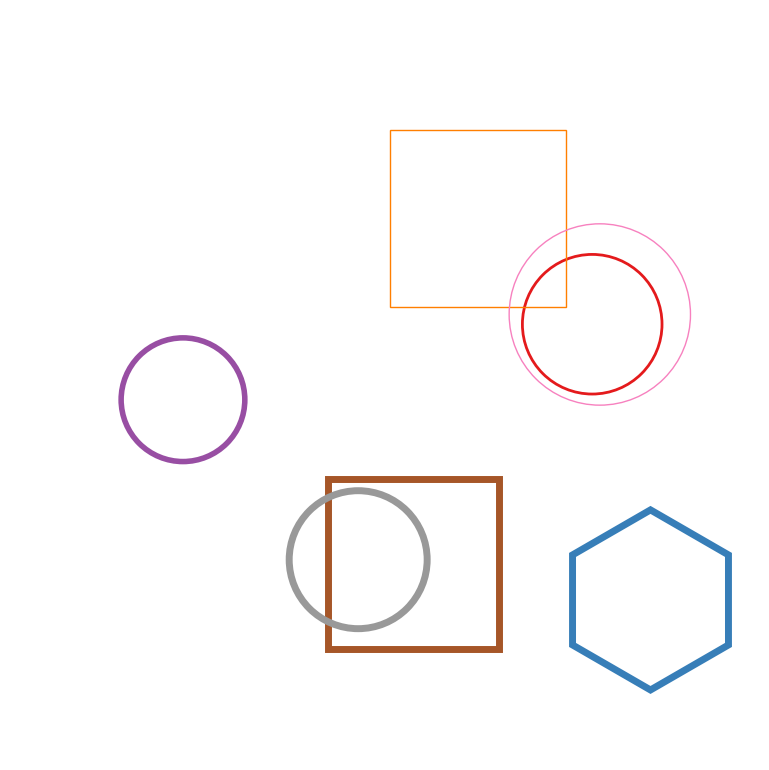[{"shape": "circle", "thickness": 1, "radius": 0.45, "center": [0.769, 0.579]}, {"shape": "hexagon", "thickness": 2.5, "radius": 0.58, "center": [0.845, 0.221]}, {"shape": "circle", "thickness": 2, "radius": 0.4, "center": [0.238, 0.481]}, {"shape": "square", "thickness": 0.5, "radius": 0.57, "center": [0.621, 0.716]}, {"shape": "square", "thickness": 2.5, "radius": 0.55, "center": [0.537, 0.268]}, {"shape": "circle", "thickness": 0.5, "radius": 0.59, "center": [0.779, 0.592]}, {"shape": "circle", "thickness": 2.5, "radius": 0.45, "center": [0.465, 0.273]}]